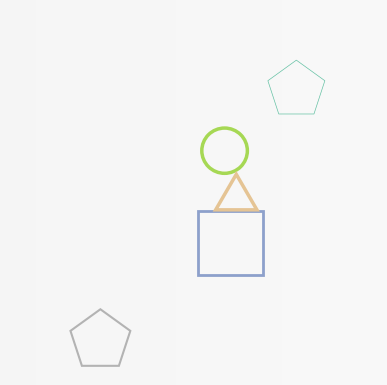[{"shape": "pentagon", "thickness": 0.5, "radius": 0.39, "center": [0.765, 0.766]}, {"shape": "square", "thickness": 2, "radius": 0.41, "center": [0.595, 0.368]}, {"shape": "circle", "thickness": 2.5, "radius": 0.29, "center": [0.58, 0.609]}, {"shape": "triangle", "thickness": 2.5, "radius": 0.31, "center": [0.61, 0.486]}, {"shape": "pentagon", "thickness": 1.5, "radius": 0.41, "center": [0.259, 0.116]}]